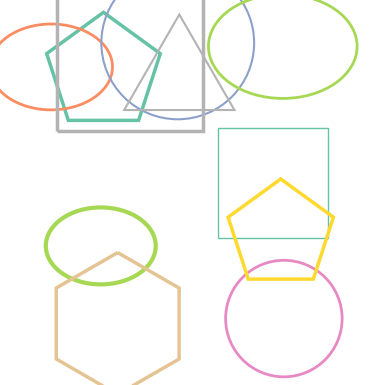[{"shape": "pentagon", "thickness": 2.5, "radius": 0.78, "center": [0.269, 0.813]}, {"shape": "square", "thickness": 1, "radius": 0.71, "center": [0.708, 0.525]}, {"shape": "oval", "thickness": 2, "radius": 0.8, "center": [0.133, 0.826]}, {"shape": "circle", "thickness": 1.5, "radius": 0.99, "center": [0.462, 0.889]}, {"shape": "circle", "thickness": 2, "radius": 0.76, "center": [0.737, 0.173]}, {"shape": "oval", "thickness": 2, "radius": 0.97, "center": [0.735, 0.88]}, {"shape": "oval", "thickness": 3, "radius": 0.71, "center": [0.262, 0.361]}, {"shape": "pentagon", "thickness": 2.5, "radius": 0.72, "center": [0.729, 0.391]}, {"shape": "hexagon", "thickness": 2.5, "radius": 0.92, "center": [0.306, 0.16]}, {"shape": "triangle", "thickness": 1.5, "radius": 0.83, "center": [0.466, 0.797]}, {"shape": "square", "thickness": 2.5, "radius": 0.95, "center": [0.338, 0.849]}]